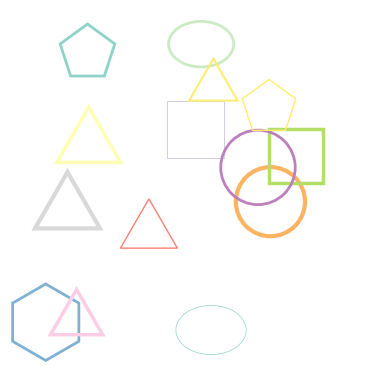[{"shape": "pentagon", "thickness": 2, "radius": 0.37, "center": [0.227, 0.863]}, {"shape": "oval", "thickness": 0.5, "radius": 0.46, "center": [0.548, 0.143]}, {"shape": "triangle", "thickness": 2.5, "radius": 0.48, "center": [0.231, 0.626]}, {"shape": "square", "thickness": 0.5, "radius": 0.37, "center": [0.509, 0.663]}, {"shape": "triangle", "thickness": 1, "radius": 0.43, "center": [0.387, 0.398]}, {"shape": "hexagon", "thickness": 2, "radius": 0.5, "center": [0.119, 0.163]}, {"shape": "circle", "thickness": 3, "radius": 0.45, "center": [0.702, 0.476]}, {"shape": "square", "thickness": 2.5, "radius": 0.35, "center": [0.769, 0.595]}, {"shape": "triangle", "thickness": 2.5, "radius": 0.39, "center": [0.199, 0.17]}, {"shape": "triangle", "thickness": 3, "radius": 0.49, "center": [0.175, 0.455]}, {"shape": "circle", "thickness": 2, "radius": 0.48, "center": [0.67, 0.565]}, {"shape": "oval", "thickness": 2, "radius": 0.42, "center": [0.522, 0.885]}, {"shape": "pentagon", "thickness": 1, "radius": 0.36, "center": [0.699, 0.721]}, {"shape": "triangle", "thickness": 1.5, "radius": 0.36, "center": [0.554, 0.775]}]